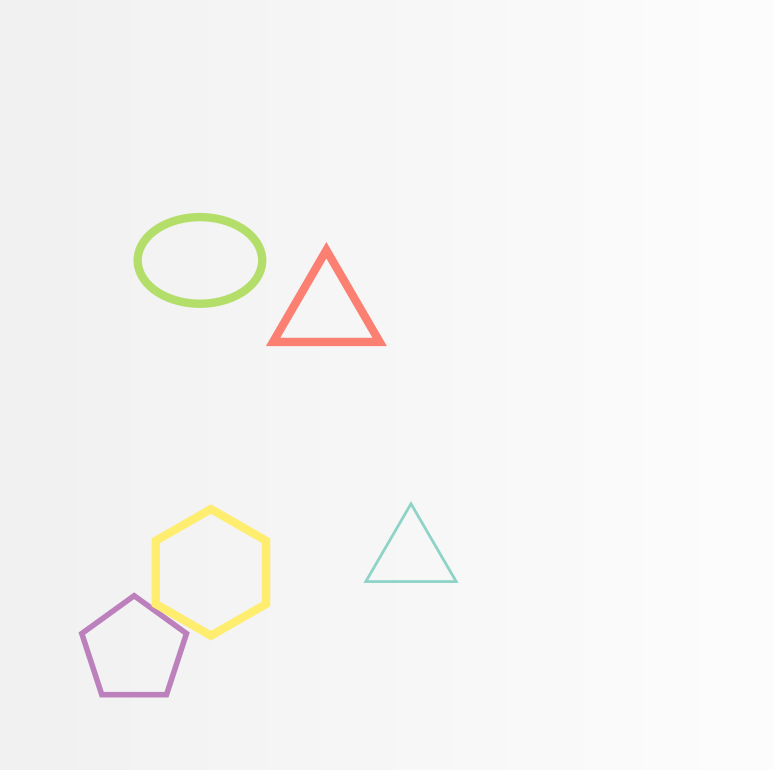[{"shape": "triangle", "thickness": 1, "radius": 0.34, "center": [0.53, 0.278]}, {"shape": "triangle", "thickness": 3, "radius": 0.4, "center": [0.421, 0.596]}, {"shape": "oval", "thickness": 3, "radius": 0.4, "center": [0.258, 0.662]}, {"shape": "pentagon", "thickness": 2, "radius": 0.36, "center": [0.173, 0.155]}, {"shape": "hexagon", "thickness": 3, "radius": 0.41, "center": [0.272, 0.257]}]